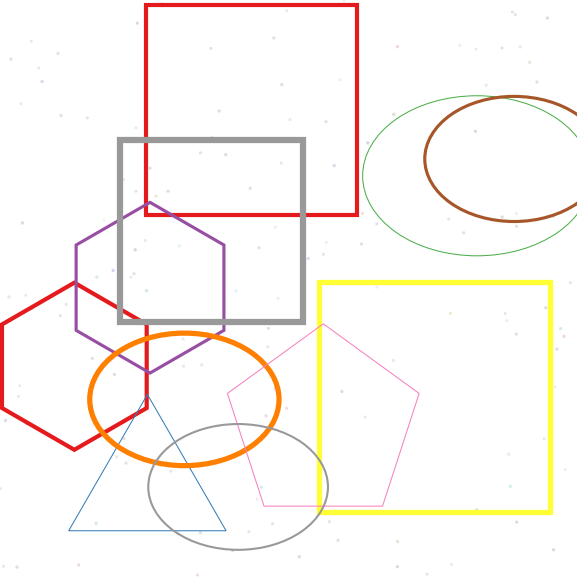[{"shape": "hexagon", "thickness": 2, "radius": 0.72, "center": [0.129, 0.365]}, {"shape": "square", "thickness": 2, "radius": 0.91, "center": [0.436, 0.809]}, {"shape": "triangle", "thickness": 0.5, "radius": 0.79, "center": [0.255, 0.159]}, {"shape": "oval", "thickness": 0.5, "radius": 0.99, "center": [0.826, 0.695]}, {"shape": "hexagon", "thickness": 1.5, "radius": 0.74, "center": [0.26, 0.501]}, {"shape": "oval", "thickness": 2.5, "radius": 0.82, "center": [0.319, 0.308]}, {"shape": "square", "thickness": 2.5, "radius": 1.0, "center": [0.752, 0.312]}, {"shape": "oval", "thickness": 1.5, "radius": 0.77, "center": [0.89, 0.724]}, {"shape": "pentagon", "thickness": 0.5, "radius": 0.87, "center": [0.56, 0.264]}, {"shape": "square", "thickness": 3, "radius": 0.79, "center": [0.366, 0.599]}, {"shape": "oval", "thickness": 1, "radius": 0.78, "center": [0.412, 0.156]}]